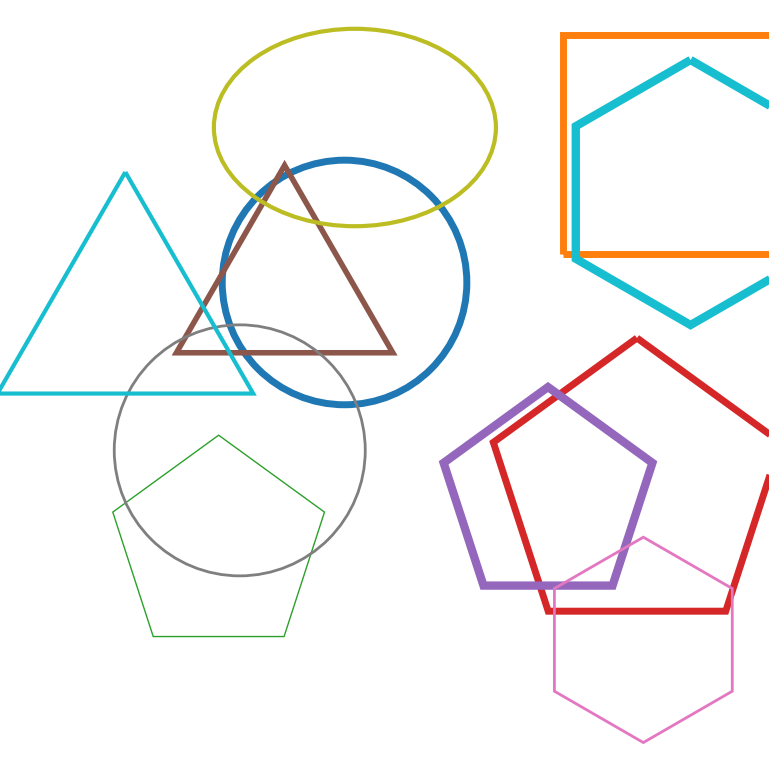[{"shape": "circle", "thickness": 2.5, "radius": 0.79, "center": [0.447, 0.633]}, {"shape": "square", "thickness": 2.5, "radius": 0.71, "center": [0.873, 0.812]}, {"shape": "pentagon", "thickness": 0.5, "radius": 0.72, "center": [0.284, 0.29]}, {"shape": "pentagon", "thickness": 2.5, "radius": 0.98, "center": [0.827, 0.365]}, {"shape": "pentagon", "thickness": 3, "radius": 0.71, "center": [0.712, 0.355]}, {"shape": "triangle", "thickness": 2, "radius": 0.81, "center": [0.37, 0.623]}, {"shape": "hexagon", "thickness": 1, "radius": 0.67, "center": [0.835, 0.169]}, {"shape": "circle", "thickness": 1, "radius": 0.81, "center": [0.311, 0.415]}, {"shape": "oval", "thickness": 1.5, "radius": 0.92, "center": [0.461, 0.834]}, {"shape": "hexagon", "thickness": 3, "radius": 0.86, "center": [0.897, 0.75]}, {"shape": "triangle", "thickness": 1.5, "radius": 0.96, "center": [0.163, 0.585]}]